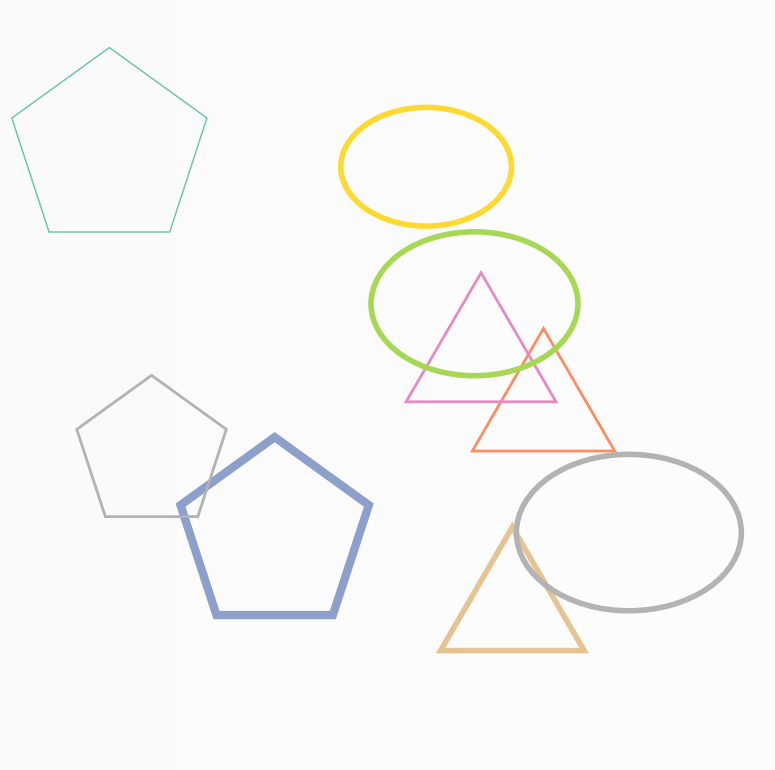[{"shape": "pentagon", "thickness": 0.5, "radius": 0.66, "center": [0.141, 0.806]}, {"shape": "triangle", "thickness": 1, "radius": 0.53, "center": [0.701, 0.467]}, {"shape": "pentagon", "thickness": 3, "radius": 0.64, "center": [0.354, 0.305]}, {"shape": "triangle", "thickness": 1, "radius": 0.56, "center": [0.621, 0.534]}, {"shape": "oval", "thickness": 2, "radius": 0.67, "center": [0.612, 0.606]}, {"shape": "oval", "thickness": 2, "radius": 0.55, "center": [0.55, 0.783]}, {"shape": "triangle", "thickness": 2, "radius": 0.53, "center": [0.661, 0.209]}, {"shape": "pentagon", "thickness": 1, "radius": 0.51, "center": [0.196, 0.411]}, {"shape": "oval", "thickness": 2, "radius": 0.73, "center": [0.811, 0.308]}]